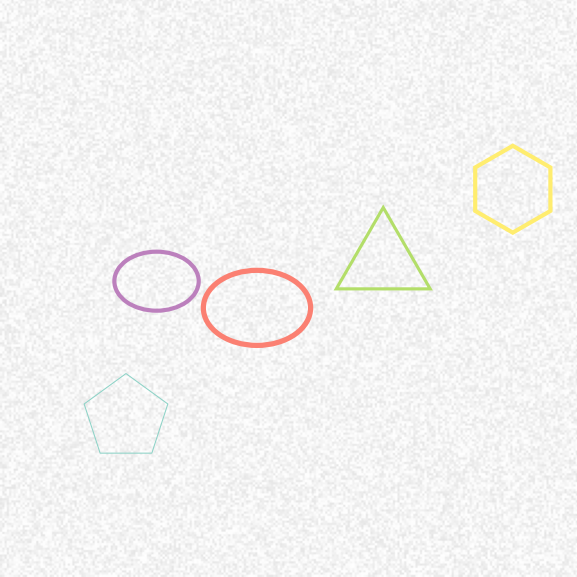[{"shape": "pentagon", "thickness": 0.5, "radius": 0.38, "center": [0.218, 0.276]}, {"shape": "oval", "thickness": 2.5, "radius": 0.46, "center": [0.445, 0.466]}, {"shape": "triangle", "thickness": 1.5, "radius": 0.47, "center": [0.664, 0.546]}, {"shape": "oval", "thickness": 2, "radius": 0.37, "center": [0.271, 0.512]}, {"shape": "hexagon", "thickness": 2, "radius": 0.38, "center": [0.888, 0.672]}]